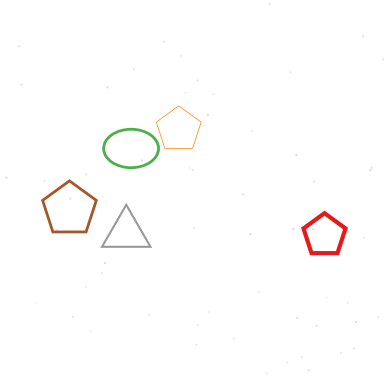[{"shape": "pentagon", "thickness": 3, "radius": 0.29, "center": [0.843, 0.389]}, {"shape": "oval", "thickness": 2, "radius": 0.36, "center": [0.34, 0.614]}, {"shape": "pentagon", "thickness": 0.5, "radius": 0.31, "center": [0.464, 0.664]}, {"shape": "pentagon", "thickness": 2, "radius": 0.37, "center": [0.18, 0.457]}, {"shape": "triangle", "thickness": 1.5, "radius": 0.36, "center": [0.328, 0.395]}]